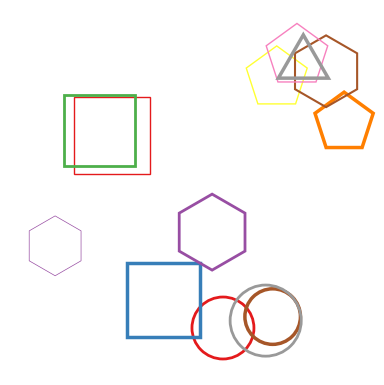[{"shape": "square", "thickness": 1, "radius": 0.5, "center": [0.291, 0.648]}, {"shape": "circle", "thickness": 2, "radius": 0.4, "center": [0.579, 0.148]}, {"shape": "square", "thickness": 2.5, "radius": 0.48, "center": [0.425, 0.221]}, {"shape": "square", "thickness": 2, "radius": 0.46, "center": [0.259, 0.66]}, {"shape": "hexagon", "thickness": 2, "radius": 0.49, "center": [0.551, 0.397]}, {"shape": "hexagon", "thickness": 0.5, "radius": 0.39, "center": [0.143, 0.361]}, {"shape": "pentagon", "thickness": 2.5, "radius": 0.4, "center": [0.894, 0.681]}, {"shape": "pentagon", "thickness": 1, "radius": 0.42, "center": [0.719, 0.797]}, {"shape": "hexagon", "thickness": 1.5, "radius": 0.47, "center": [0.847, 0.815]}, {"shape": "circle", "thickness": 2.5, "radius": 0.36, "center": [0.708, 0.178]}, {"shape": "pentagon", "thickness": 1, "radius": 0.42, "center": [0.771, 0.855]}, {"shape": "triangle", "thickness": 2.5, "radius": 0.37, "center": [0.788, 0.834]}, {"shape": "circle", "thickness": 2, "radius": 0.46, "center": [0.69, 0.167]}]